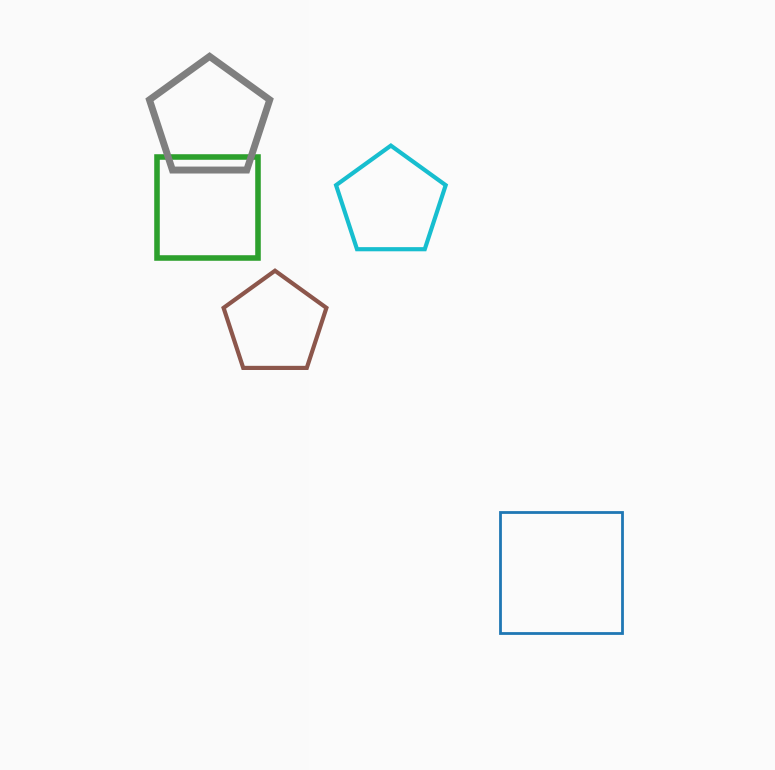[{"shape": "square", "thickness": 1, "radius": 0.39, "center": [0.724, 0.256]}, {"shape": "square", "thickness": 2, "radius": 0.33, "center": [0.268, 0.731]}, {"shape": "pentagon", "thickness": 1.5, "radius": 0.35, "center": [0.355, 0.579]}, {"shape": "pentagon", "thickness": 2.5, "radius": 0.41, "center": [0.27, 0.845]}, {"shape": "pentagon", "thickness": 1.5, "radius": 0.37, "center": [0.504, 0.737]}]